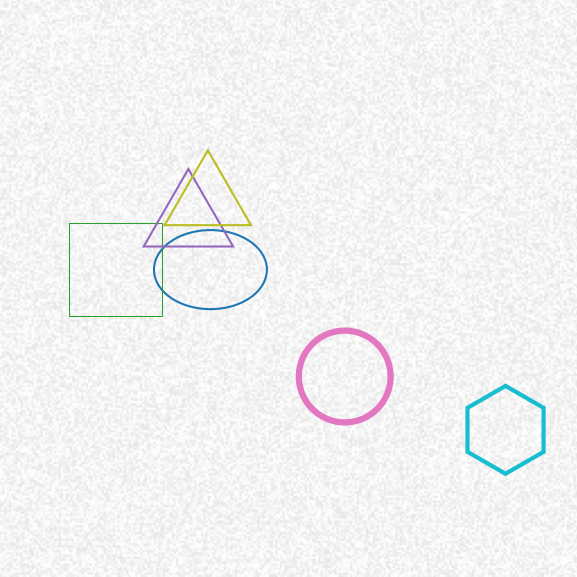[{"shape": "oval", "thickness": 1, "radius": 0.49, "center": [0.364, 0.532]}, {"shape": "square", "thickness": 0.5, "radius": 0.4, "center": [0.2, 0.532]}, {"shape": "triangle", "thickness": 1, "radius": 0.45, "center": [0.326, 0.617]}, {"shape": "circle", "thickness": 3, "radius": 0.4, "center": [0.597, 0.347]}, {"shape": "triangle", "thickness": 1, "radius": 0.43, "center": [0.36, 0.652]}, {"shape": "hexagon", "thickness": 2, "radius": 0.38, "center": [0.875, 0.255]}]